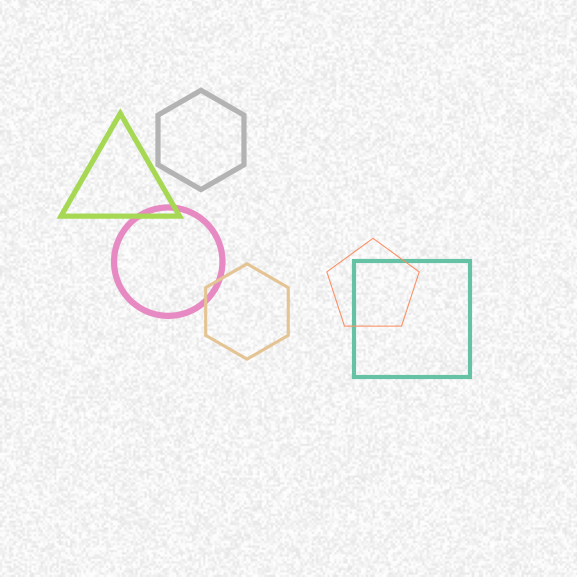[{"shape": "square", "thickness": 2, "radius": 0.5, "center": [0.713, 0.446]}, {"shape": "pentagon", "thickness": 0.5, "radius": 0.42, "center": [0.646, 0.502]}, {"shape": "circle", "thickness": 3, "radius": 0.47, "center": [0.291, 0.546]}, {"shape": "triangle", "thickness": 2.5, "radius": 0.59, "center": [0.208, 0.684]}, {"shape": "hexagon", "thickness": 1.5, "radius": 0.41, "center": [0.428, 0.46]}, {"shape": "hexagon", "thickness": 2.5, "radius": 0.43, "center": [0.348, 0.757]}]